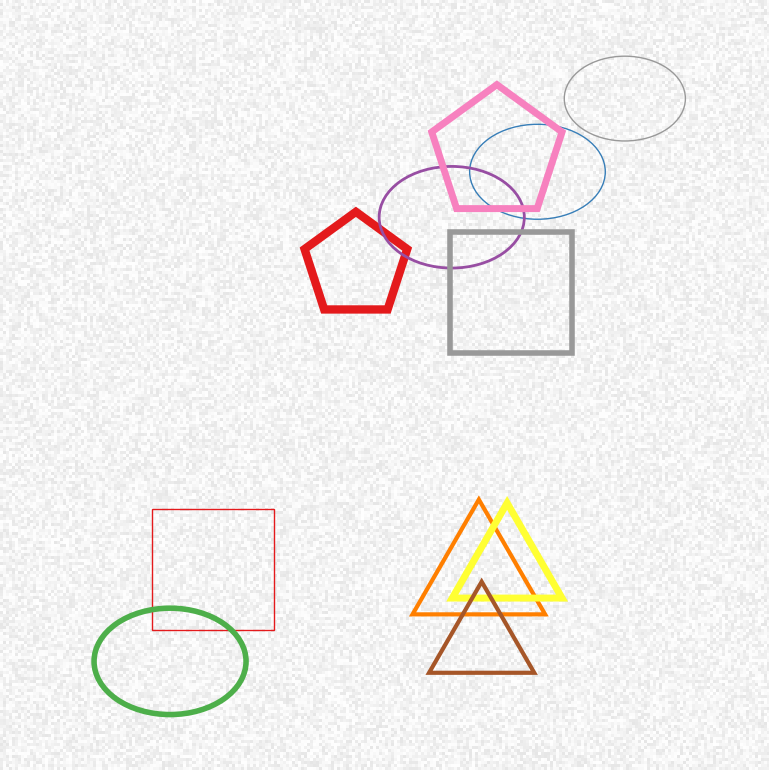[{"shape": "pentagon", "thickness": 3, "radius": 0.35, "center": [0.462, 0.655]}, {"shape": "square", "thickness": 0.5, "radius": 0.39, "center": [0.277, 0.26]}, {"shape": "oval", "thickness": 0.5, "radius": 0.44, "center": [0.698, 0.777]}, {"shape": "oval", "thickness": 2, "radius": 0.49, "center": [0.221, 0.141]}, {"shape": "oval", "thickness": 1, "radius": 0.47, "center": [0.587, 0.718]}, {"shape": "triangle", "thickness": 1.5, "radius": 0.5, "center": [0.622, 0.252]}, {"shape": "triangle", "thickness": 2.5, "radius": 0.41, "center": [0.659, 0.264]}, {"shape": "triangle", "thickness": 1.5, "radius": 0.39, "center": [0.626, 0.166]}, {"shape": "pentagon", "thickness": 2.5, "radius": 0.44, "center": [0.645, 0.801]}, {"shape": "square", "thickness": 2, "radius": 0.39, "center": [0.664, 0.62]}, {"shape": "oval", "thickness": 0.5, "radius": 0.39, "center": [0.811, 0.872]}]